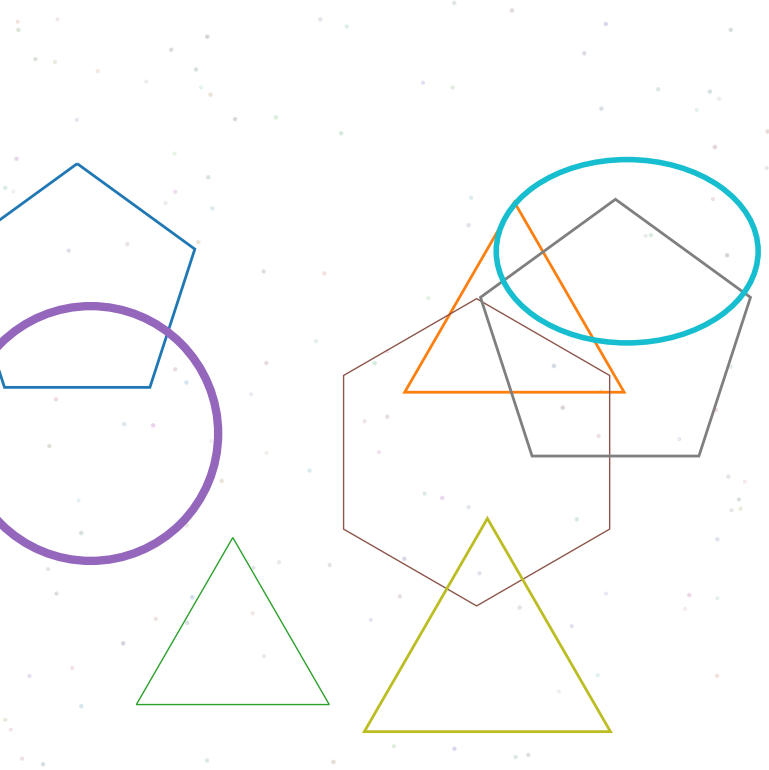[{"shape": "pentagon", "thickness": 1, "radius": 0.8, "center": [0.1, 0.627]}, {"shape": "triangle", "thickness": 1, "radius": 0.82, "center": [0.668, 0.573]}, {"shape": "triangle", "thickness": 0.5, "radius": 0.72, "center": [0.302, 0.157]}, {"shape": "circle", "thickness": 3, "radius": 0.83, "center": [0.118, 0.437]}, {"shape": "hexagon", "thickness": 0.5, "radius": 1.0, "center": [0.619, 0.413]}, {"shape": "pentagon", "thickness": 1, "radius": 0.92, "center": [0.799, 0.557]}, {"shape": "triangle", "thickness": 1, "radius": 0.92, "center": [0.633, 0.142]}, {"shape": "oval", "thickness": 2, "radius": 0.85, "center": [0.815, 0.674]}]